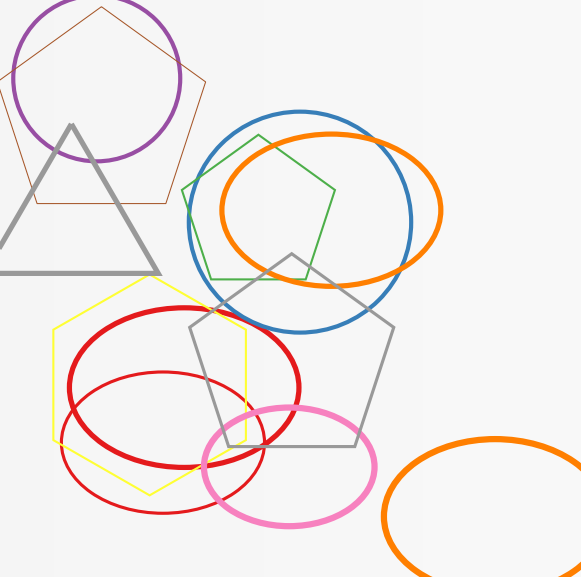[{"shape": "oval", "thickness": 1.5, "radius": 0.87, "center": [0.28, 0.233]}, {"shape": "oval", "thickness": 2.5, "radius": 0.99, "center": [0.317, 0.328]}, {"shape": "circle", "thickness": 2, "radius": 0.96, "center": [0.516, 0.615]}, {"shape": "pentagon", "thickness": 1, "radius": 0.69, "center": [0.445, 0.627]}, {"shape": "circle", "thickness": 2, "radius": 0.72, "center": [0.166, 0.863]}, {"shape": "oval", "thickness": 2.5, "radius": 0.94, "center": [0.57, 0.635]}, {"shape": "oval", "thickness": 3, "radius": 0.96, "center": [0.852, 0.105]}, {"shape": "hexagon", "thickness": 1, "radius": 0.96, "center": [0.257, 0.333]}, {"shape": "pentagon", "thickness": 0.5, "radius": 0.94, "center": [0.175, 0.799]}, {"shape": "oval", "thickness": 3, "radius": 0.73, "center": [0.498, 0.191]}, {"shape": "triangle", "thickness": 2.5, "radius": 0.86, "center": [0.123, 0.612]}, {"shape": "pentagon", "thickness": 1.5, "radius": 0.92, "center": [0.502, 0.375]}]